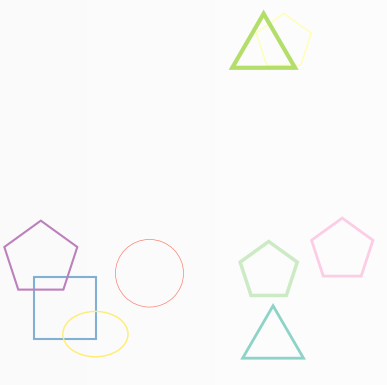[{"shape": "triangle", "thickness": 2, "radius": 0.45, "center": [0.705, 0.115]}, {"shape": "pentagon", "thickness": 1, "radius": 0.37, "center": [0.732, 0.891]}, {"shape": "circle", "thickness": 0.5, "radius": 0.44, "center": [0.386, 0.29]}, {"shape": "square", "thickness": 1.5, "radius": 0.4, "center": [0.168, 0.199]}, {"shape": "triangle", "thickness": 3, "radius": 0.47, "center": [0.68, 0.871]}, {"shape": "pentagon", "thickness": 2, "radius": 0.42, "center": [0.883, 0.35]}, {"shape": "pentagon", "thickness": 1.5, "radius": 0.5, "center": [0.105, 0.328]}, {"shape": "pentagon", "thickness": 2.5, "radius": 0.39, "center": [0.693, 0.295]}, {"shape": "oval", "thickness": 1, "radius": 0.42, "center": [0.246, 0.132]}]